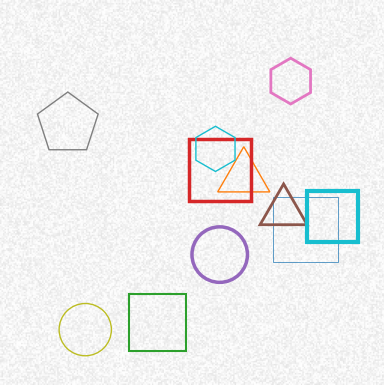[{"shape": "square", "thickness": 0.5, "radius": 0.42, "center": [0.794, 0.404]}, {"shape": "triangle", "thickness": 1, "radius": 0.39, "center": [0.633, 0.541]}, {"shape": "square", "thickness": 1.5, "radius": 0.37, "center": [0.41, 0.163]}, {"shape": "square", "thickness": 2.5, "radius": 0.4, "center": [0.572, 0.559]}, {"shape": "circle", "thickness": 2.5, "radius": 0.36, "center": [0.571, 0.339]}, {"shape": "triangle", "thickness": 2, "radius": 0.35, "center": [0.737, 0.452]}, {"shape": "hexagon", "thickness": 2, "radius": 0.3, "center": [0.755, 0.789]}, {"shape": "pentagon", "thickness": 1, "radius": 0.41, "center": [0.176, 0.678]}, {"shape": "circle", "thickness": 1, "radius": 0.34, "center": [0.221, 0.144]}, {"shape": "hexagon", "thickness": 1, "radius": 0.29, "center": [0.56, 0.613]}, {"shape": "square", "thickness": 3, "radius": 0.33, "center": [0.863, 0.438]}]